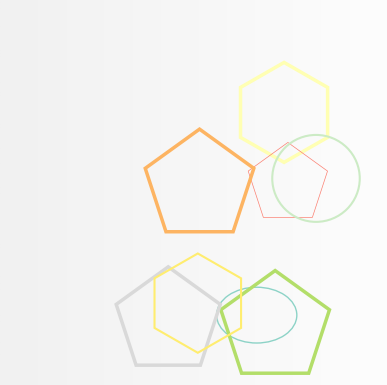[{"shape": "oval", "thickness": 1, "radius": 0.52, "center": [0.663, 0.181]}, {"shape": "hexagon", "thickness": 2.5, "radius": 0.65, "center": [0.733, 0.708]}, {"shape": "pentagon", "thickness": 0.5, "radius": 0.54, "center": [0.743, 0.522]}, {"shape": "pentagon", "thickness": 2.5, "radius": 0.74, "center": [0.515, 0.517]}, {"shape": "pentagon", "thickness": 2.5, "radius": 0.74, "center": [0.71, 0.15]}, {"shape": "pentagon", "thickness": 2.5, "radius": 0.71, "center": [0.434, 0.166]}, {"shape": "circle", "thickness": 1.5, "radius": 0.56, "center": [0.815, 0.537]}, {"shape": "hexagon", "thickness": 1.5, "radius": 0.64, "center": [0.51, 0.213]}]